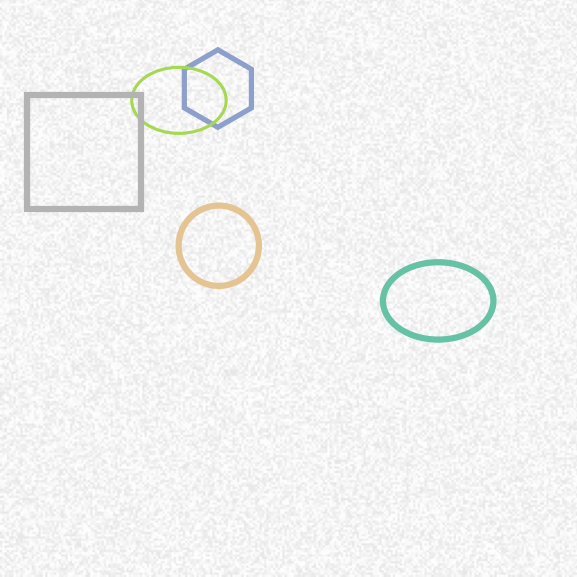[{"shape": "oval", "thickness": 3, "radius": 0.48, "center": [0.759, 0.478]}, {"shape": "hexagon", "thickness": 2.5, "radius": 0.34, "center": [0.377, 0.846]}, {"shape": "oval", "thickness": 1.5, "radius": 0.41, "center": [0.31, 0.825]}, {"shape": "circle", "thickness": 3, "radius": 0.35, "center": [0.379, 0.574]}, {"shape": "square", "thickness": 3, "radius": 0.49, "center": [0.146, 0.736]}]